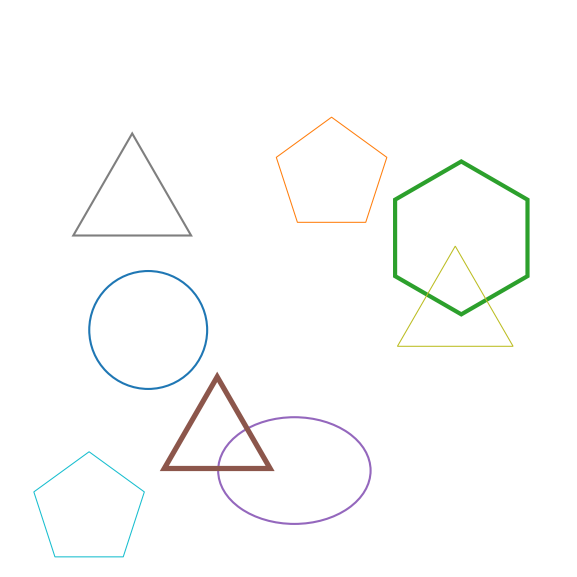[{"shape": "circle", "thickness": 1, "radius": 0.51, "center": [0.257, 0.428]}, {"shape": "pentagon", "thickness": 0.5, "radius": 0.5, "center": [0.574, 0.696]}, {"shape": "hexagon", "thickness": 2, "radius": 0.66, "center": [0.799, 0.587]}, {"shape": "oval", "thickness": 1, "radius": 0.66, "center": [0.51, 0.184]}, {"shape": "triangle", "thickness": 2.5, "radius": 0.53, "center": [0.376, 0.241]}, {"shape": "triangle", "thickness": 1, "radius": 0.59, "center": [0.229, 0.65]}, {"shape": "triangle", "thickness": 0.5, "radius": 0.58, "center": [0.788, 0.457]}, {"shape": "pentagon", "thickness": 0.5, "radius": 0.5, "center": [0.154, 0.116]}]